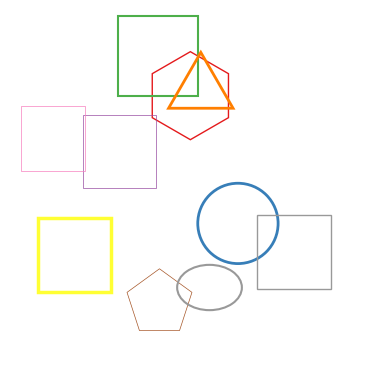[{"shape": "hexagon", "thickness": 1, "radius": 0.57, "center": [0.494, 0.751]}, {"shape": "circle", "thickness": 2, "radius": 0.52, "center": [0.618, 0.42]}, {"shape": "square", "thickness": 1.5, "radius": 0.52, "center": [0.41, 0.854]}, {"shape": "square", "thickness": 0.5, "radius": 0.48, "center": [0.311, 0.606]}, {"shape": "triangle", "thickness": 2, "radius": 0.48, "center": [0.522, 0.767]}, {"shape": "square", "thickness": 2.5, "radius": 0.48, "center": [0.194, 0.338]}, {"shape": "pentagon", "thickness": 0.5, "radius": 0.44, "center": [0.414, 0.213]}, {"shape": "square", "thickness": 0.5, "radius": 0.42, "center": [0.138, 0.64]}, {"shape": "square", "thickness": 1, "radius": 0.48, "center": [0.763, 0.345]}, {"shape": "oval", "thickness": 1.5, "radius": 0.42, "center": [0.544, 0.253]}]